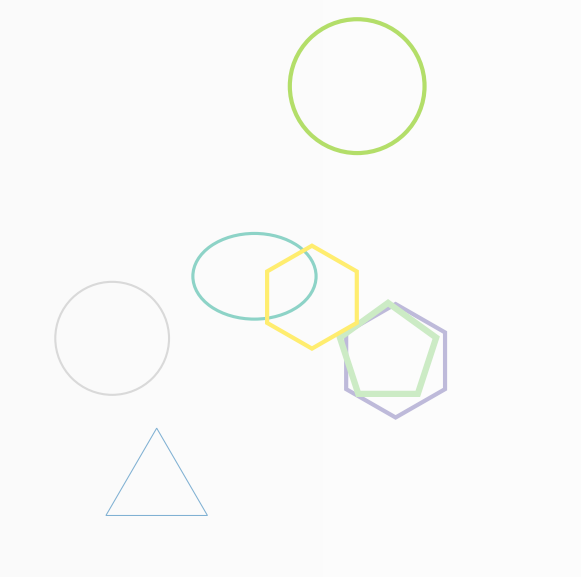[{"shape": "oval", "thickness": 1.5, "radius": 0.53, "center": [0.438, 0.521]}, {"shape": "hexagon", "thickness": 2, "radius": 0.49, "center": [0.681, 0.374]}, {"shape": "triangle", "thickness": 0.5, "radius": 0.5, "center": [0.27, 0.157]}, {"shape": "circle", "thickness": 2, "radius": 0.58, "center": [0.615, 0.85]}, {"shape": "circle", "thickness": 1, "radius": 0.49, "center": [0.193, 0.413]}, {"shape": "pentagon", "thickness": 3, "radius": 0.44, "center": [0.668, 0.388]}, {"shape": "hexagon", "thickness": 2, "radius": 0.45, "center": [0.537, 0.485]}]